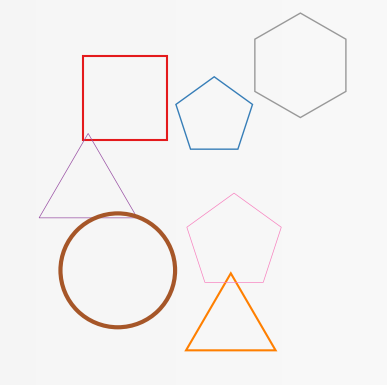[{"shape": "square", "thickness": 1.5, "radius": 0.54, "center": [0.323, 0.745]}, {"shape": "pentagon", "thickness": 1, "radius": 0.52, "center": [0.553, 0.697]}, {"shape": "triangle", "thickness": 0.5, "radius": 0.73, "center": [0.228, 0.507]}, {"shape": "triangle", "thickness": 1.5, "radius": 0.67, "center": [0.596, 0.157]}, {"shape": "circle", "thickness": 3, "radius": 0.74, "center": [0.304, 0.298]}, {"shape": "pentagon", "thickness": 0.5, "radius": 0.64, "center": [0.604, 0.37]}, {"shape": "hexagon", "thickness": 1, "radius": 0.68, "center": [0.775, 0.83]}]